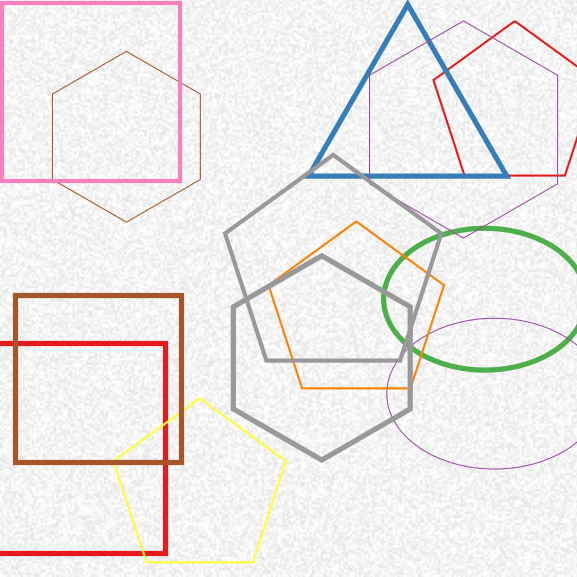[{"shape": "pentagon", "thickness": 1, "radius": 0.74, "center": [0.891, 0.815]}, {"shape": "square", "thickness": 2.5, "radius": 0.91, "center": [0.103, 0.223]}, {"shape": "triangle", "thickness": 2.5, "radius": 0.99, "center": [0.706, 0.793]}, {"shape": "oval", "thickness": 2.5, "radius": 0.88, "center": [0.84, 0.481]}, {"shape": "hexagon", "thickness": 0.5, "radius": 0.94, "center": [0.803, 0.775]}, {"shape": "oval", "thickness": 0.5, "radius": 0.93, "center": [0.856, 0.317]}, {"shape": "pentagon", "thickness": 1, "radius": 0.8, "center": [0.617, 0.456]}, {"shape": "pentagon", "thickness": 1, "radius": 0.78, "center": [0.346, 0.152]}, {"shape": "square", "thickness": 2.5, "radius": 0.72, "center": [0.17, 0.344]}, {"shape": "hexagon", "thickness": 0.5, "radius": 0.74, "center": [0.219, 0.762]}, {"shape": "square", "thickness": 2, "radius": 0.77, "center": [0.158, 0.84]}, {"shape": "pentagon", "thickness": 2, "radius": 0.98, "center": [0.577, 0.534]}, {"shape": "hexagon", "thickness": 2.5, "radius": 0.88, "center": [0.557, 0.379]}]